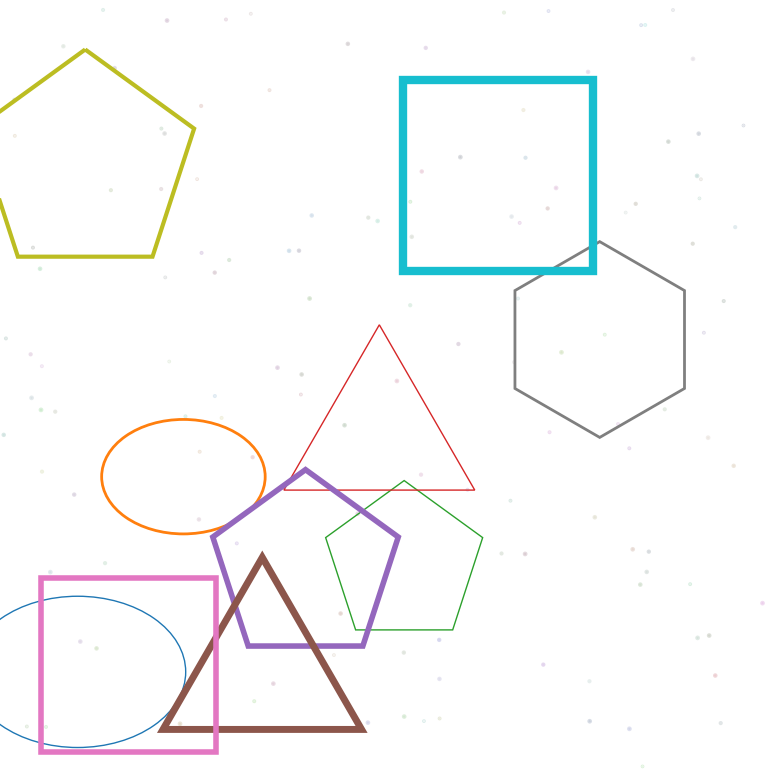[{"shape": "oval", "thickness": 0.5, "radius": 0.7, "center": [0.101, 0.127]}, {"shape": "oval", "thickness": 1, "radius": 0.53, "center": [0.238, 0.381]}, {"shape": "pentagon", "thickness": 0.5, "radius": 0.54, "center": [0.525, 0.269]}, {"shape": "triangle", "thickness": 0.5, "radius": 0.72, "center": [0.493, 0.435]}, {"shape": "pentagon", "thickness": 2, "radius": 0.63, "center": [0.397, 0.263]}, {"shape": "triangle", "thickness": 2.5, "radius": 0.74, "center": [0.341, 0.127]}, {"shape": "square", "thickness": 2, "radius": 0.57, "center": [0.167, 0.136]}, {"shape": "hexagon", "thickness": 1, "radius": 0.64, "center": [0.779, 0.559]}, {"shape": "pentagon", "thickness": 1.5, "radius": 0.74, "center": [0.111, 0.787]}, {"shape": "square", "thickness": 3, "radius": 0.62, "center": [0.647, 0.772]}]